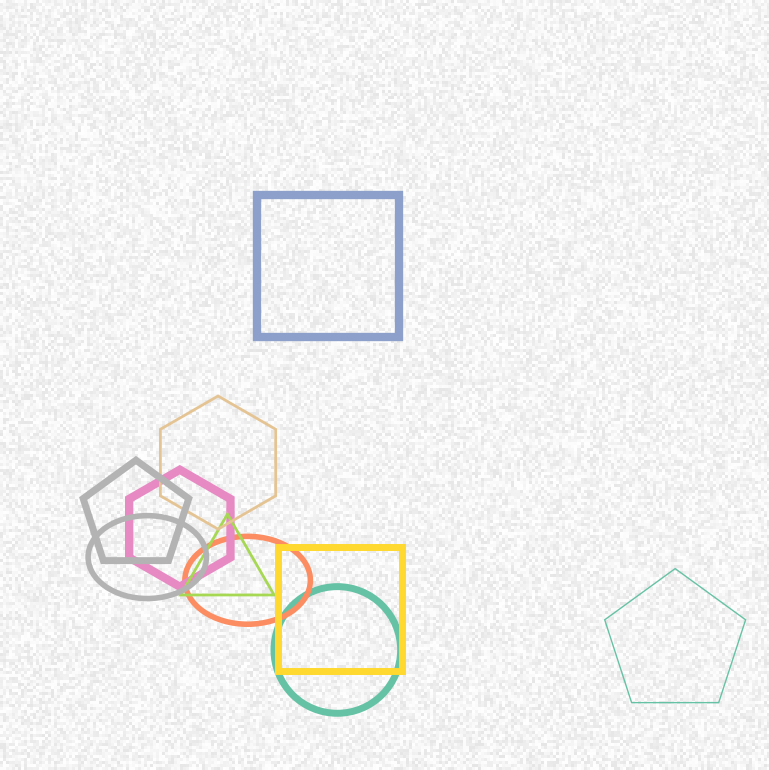[{"shape": "pentagon", "thickness": 0.5, "radius": 0.48, "center": [0.877, 0.165]}, {"shape": "circle", "thickness": 2.5, "radius": 0.41, "center": [0.438, 0.156]}, {"shape": "oval", "thickness": 2, "radius": 0.41, "center": [0.322, 0.246]}, {"shape": "square", "thickness": 3, "radius": 0.46, "center": [0.426, 0.654]}, {"shape": "hexagon", "thickness": 3, "radius": 0.38, "center": [0.234, 0.314]}, {"shape": "triangle", "thickness": 1, "radius": 0.35, "center": [0.295, 0.262]}, {"shape": "square", "thickness": 2.5, "radius": 0.4, "center": [0.442, 0.209]}, {"shape": "hexagon", "thickness": 1, "radius": 0.43, "center": [0.283, 0.399]}, {"shape": "oval", "thickness": 2, "radius": 0.38, "center": [0.191, 0.277]}, {"shape": "pentagon", "thickness": 2.5, "radius": 0.36, "center": [0.177, 0.33]}]